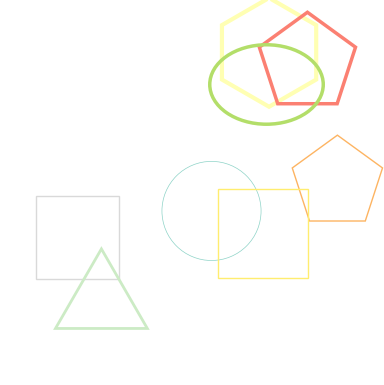[{"shape": "circle", "thickness": 0.5, "radius": 0.64, "center": [0.549, 0.452]}, {"shape": "hexagon", "thickness": 3, "radius": 0.71, "center": [0.699, 0.864]}, {"shape": "pentagon", "thickness": 2.5, "radius": 0.66, "center": [0.799, 0.837]}, {"shape": "pentagon", "thickness": 1, "radius": 0.62, "center": [0.876, 0.526]}, {"shape": "oval", "thickness": 2.5, "radius": 0.74, "center": [0.692, 0.781]}, {"shape": "square", "thickness": 1, "radius": 0.54, "center": [0.201, 0.384]}, {"shape": "triangle", "thickness": 2, "radius": 0.69, "center": [0.263, 0.216]}, {"shape": "square", "thickness": 1, "radius": 0.58, "center": [0.683, 0.393]}]